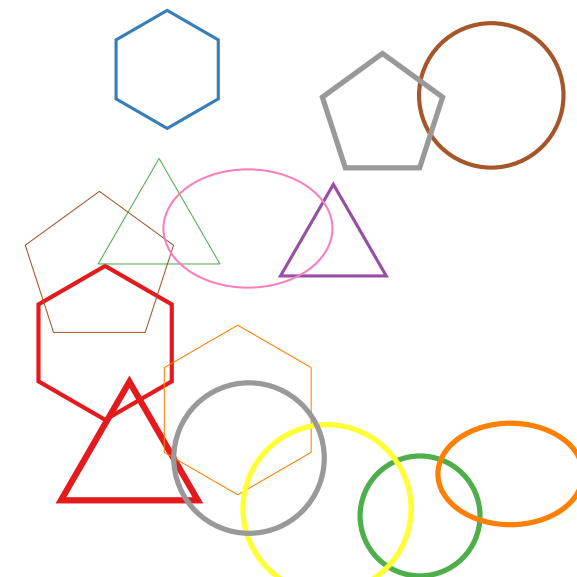[{"shape": "hexagon", "thickness": 2, "radius": 0.67, "center": [0.182, 0.405]}, {"shape": "triangle", "thickness": 3, "radius": 0.68, "center": [0.224, 0.201]}, {"shape": "hexagon", "thickness": 1.5, "radius": 0.51, "center": [0.29, 0.879]}, {"shape": "circle", "thickness": 2.5, "radius": 0.52, "center": [0.727, 0.106]}, {"shape": "triangle", "thickness": 0.5, "radius": 0.61, "center": [0.275, 0.603]}, {"shape": "triangle", "thickness": 1.5, "radius": 0.53, "center": [0.577, 0.574]}, {"shape": "hexagon", "thickness": 0.5, "radius": 0.73, "center": [0.412, 0.289]}, {"shape": "oval", "thickness": 2.5, "radius": 0.63, "center": [0.884, 0.178]}, {"shape": "circle", "thickness": 2.5, "radius": 0.73, "center": [0.566, 0.118]}, {"shape": "circle", "thickness": 2, "radius": 0.63, "center": [0.851, 0.834]}, {"shape": "pentagon", "thickness": 0.5, "radius": 0.67, "center": [0.172, 0.533]}, {"shape": "oval", "thickness": 1, "radius": 0.73, "center": [0.429, 0.603]}, {"shape": "pentagon", "thickness": 2.5, "radius": 0.55, "center": [0.662, 0.797]}, {"shape": "circle", "thickness": 2.5, "radius": 0.65, "center": [0.431, 0.206]}]